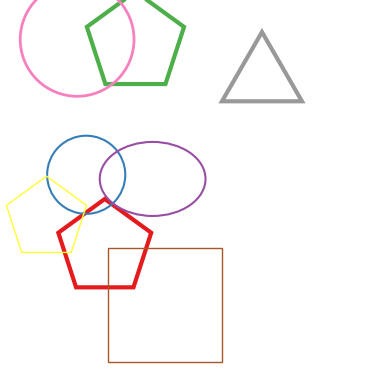[{"shape": "pentagon", "thickness": 3, "radius": 0.63, "center": [0.272, 0.356]}, {"shape": "circle", "thickness": 1.5, "radius": 0.51, "center": [0.224, 0.546]}, {"shape": "pentagon", "thickness": 3, "radius": 0.66, "center": [0.352, 0.889]}, {"shape": "oval", "thickness": 1.5, "radius": 0.69, "center": [0.396, 0.535]}, {"shape": "pentagon", "thickness": 1, "radius": 0.55, "center": [0.121, 0.433]}, {"shape": "square", "thickness": 1, "radius": 0.74, "center": [0.429, 0.209]}, {"shape": "circle", "thickness": 2, "radius": 0.74, "center": [0.2, 0.898]}, {"shape": "triangle", "thickness": 3, "radius": 0.6, "center": [0.68, 0.797]}]